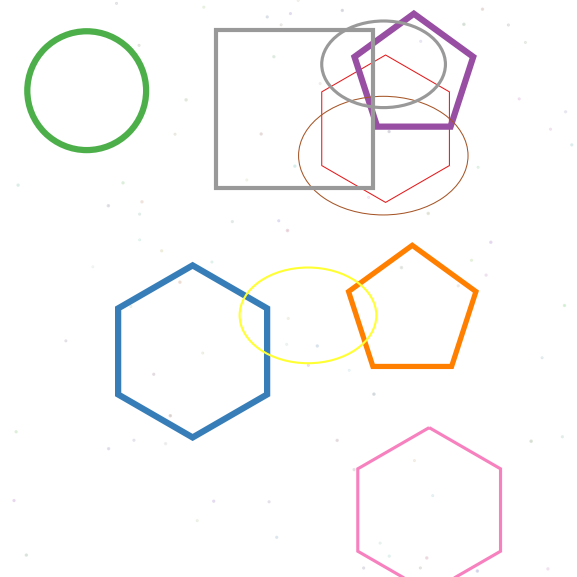[{"shape": "hexagon", "thickness": 0.5, "radius": 0.64, "center": [0.668, 0.776]}, {"shape": "hexagon", "thickness": 3, "radius": 0.74, "center": [0.334, 0.391]}, {"shape": "circle", "thickness": 3, "radius": 0.51, "center": [0.15, 0.842]}, {"shape": "pentagon", "thickness": 3, "radius": 0.54, "center": [0.717, 0.867]}, {"shape": "pentagon", "thickness": 2.5, "radius": 0.58, "center": [0.714, 0.458]}, {"shape": "oval", "thickness": 1, "radius": 0.59, "center": [0.533, 0.453]}, {"shape": "oval", "thickness": 0.5, "radius": 0.73, "center": [0.664, 0.73]}, {"shape": "hexagon", "thickness": 1.5, "radius": 0.71, "center": [0.743, 0.116]}, {"shape": "square", "thickness": 2, "radius": 0.68, "center": [0.51, 0.81]}, {"shape": "oval", "thickness": 1.5, "radius": 0.54, "center": [0.664, 0.888]}]